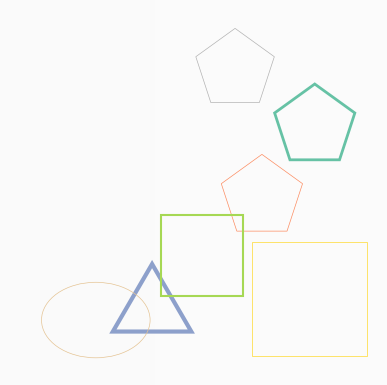[{"shape": "pentagon", "thickness": 2, "radius": 0.54, "center": [0.812, 0.673]}, {"shape": "pentagon", "thickness": 0.5, "radius": 0.55, "center": [0.676, 0.489]}, {"shape": "triangle", "thickness": 3, "radius": 0.58, "center": [0.392, 0.197]}, {"shape": "square", "thickness": 1.5, "radius": 0.53, "center": [0.521, 0.337]}, {"shape": "square", "thickness": 0.5, "radius": 0.74, "center": [0.798, 0.223]}, {"shape": "oval", "thickness": 0.5, "radius": 0.7, "center": [0.247, 0.169]}, {"shape": "pentagon", "thickness": 0.5, "radius": 0.53, "center": [0.607, 0.82]}]